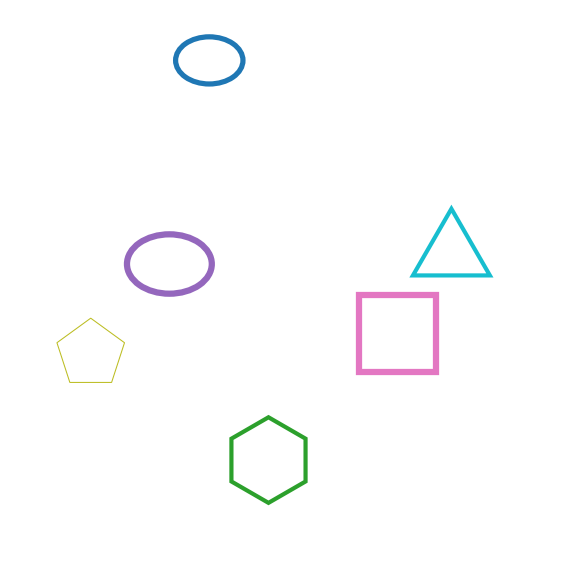[{"shape": "oval", "thickness": 2.5, "radius": 0.29, "center": [0.362, 0.895]}, {"shape": "hexagon", "thickness": 2, "radius": 0.37, "center": [0.465, 0.202]}, {"shape": "oval", "thickness": 3, "radius": 0.37, "center": [0.293, 0.542]}, {"shape": "square", "thickness": 3, "radius": 0.34, "center": [0.688, 0.422]}, {"shape": "pentagon", "thickness": 0.5, "radius": 0.31, "center": [0.157, 0.387]}, {"shape": "triangle", "thickness": 2, "radius": 0.38, "center": [0.782, 0.561]}]